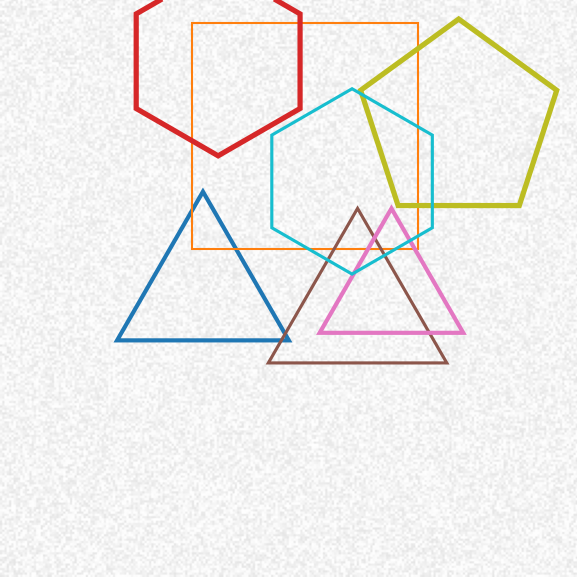[{"shape": "triangle", "thickness": 2, "radius": 0.86, "center": [0.351, 0.496]}, {"shape": "square", "thickness": 1, "radius": 0.98, "center": [0.527, 0.764]}, {"shape": "hexagon", "thickness": 2.5, "radius": 0.82, "center": [0.378, 0.893]}, {"shape": "triangle", "thickness": 1.5, "radius": 0.89, "center": [0.619, 0.46]}, {"shape": "triangle", "thickness": 2, "radius": 0.72, "center": [0.678, 0.495]}, {"shape": "pentagon", "thickness": 2.5, "radius": 0.89, "center": [0.794, 0.788]}, {"shape": "hexagon", "thickness": 1.5, "radius": 0.8, "center": [0.61, 0.685]}]